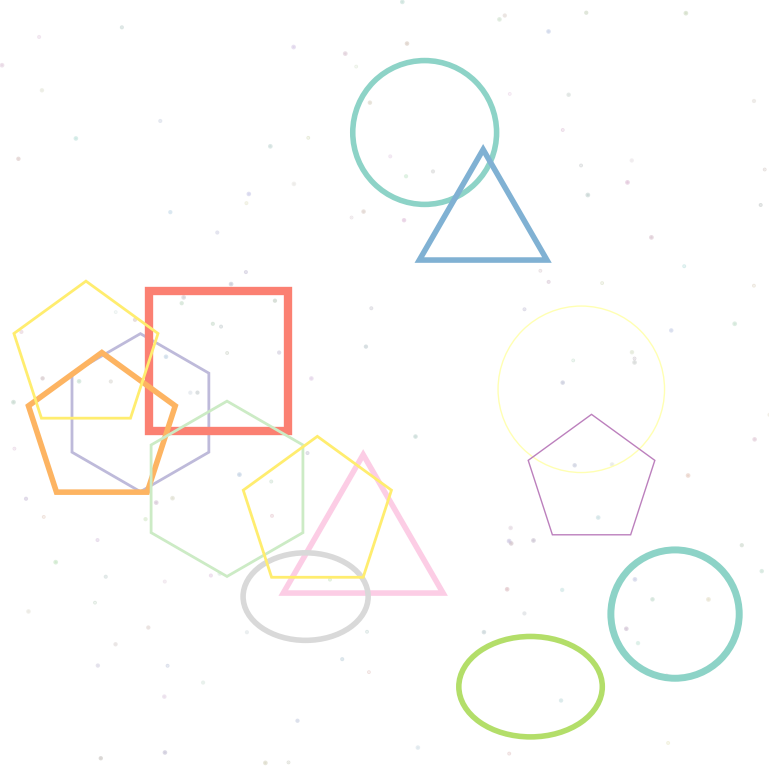[{"shape": "circle", "thickness": 2.5, "radius": 0.42, "center": [0.877, 0.202]}, {"shape": "circle", "thickness": 2, "radius": 0.47, "center": [0.552, 0.828]}, {"shape": "circle", "thickness": 0.5, "radius": 0.54, "center": [0.755, 0.494]}, {"shape": "hexagon", "thickness": 1, "radius": 0.51, "center": [0.182, 0.464]}, {"shape": "square", "thickness": 3, "radius": 0.45, "center": [0.284, 0.531]}, {"shape": "triangle", "thickness": 2, "radius": 0.48, "center": [0.627, 0.71]}, {"shape": "pentagon", "thickness": 2, "radius": 0.5, "center": [0.132, 0.442]}, {"shape": "oval", "thickness": 2, "radius": 0.47, "center": [0.689, 0.108]}, {"shape": "triangle", "thickness": 2, "radius": 0.6, "center": [0.472, 0.29]}, {"shape": "oval", "thickness": 2, "radius": 0.41, "center": [0.397, 0.225]}, {"shape": "pentagon", "thickness": 0.5, "radius": 0.43, "center": [0.768, 0.375]}, {"shape": "hexagon", "thickness": 1, "radius": 0.57, "center": [0.295, 0.365]}, {"shape": "pentagon", "thickness": 1, "radius": 0.49, "center": [0.112, 0.537]}, {"shape": "pentagon", "thickness": 1, "radius": 0.51, "center": [0.412, 0.332]}]